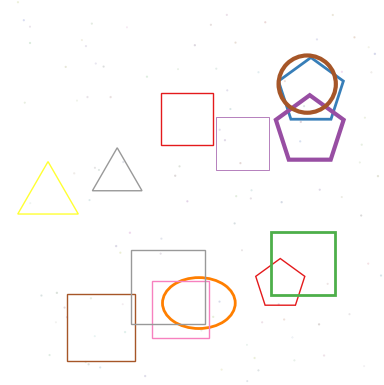[{"shape": "square", "thickness": 1, "radius": 0.34, "center": [0.486, 0.692]}, {"shape": "pentagon", "thickness": 1, "radius": 0.34, "center": [0.728, 0.261]}, {"shape": "pentagon", "thickness": 2, "radius": 0.44, "center": [0.808, 0.762]}, {"shape": "square", "thickness": 2, "radius": 0.41, "center": [0.787, 0.315]}, {"shape": "square", "thickness": 0.5, "radius": 0.34, "center": [0.631, 0.627]}, {"shape": "pentagon", "thickness": 3, "radius": 0.46, "center": [0.805, 0.66]}, {"shape": "oval", "thickness": 2, "radius": 0.47, "center": [0.517, 0.213]}, {"shape": "triangle", "thickness": 1, "radius": 0.45, "center": [0.125, 0.489]}, {"shape": "square", "thickness": 1, "radius": 0.44, "center": [0.263, 0.149]}, {"shape": "circle", "thickness": 3, "radius": 0.37, "center": [0.798, 0.782]}, {"shape": "square", "thickness": 1, "radius": 0.37, "center": [0.468, 0.196]}, {"shape": "triangle", "thickness": 1, "radius": 0.37, "center": [0.304, 0.542]}, {"shape": "square", "thickness": 1, "radius": 0.48, "center": [0.437, 0.254]}]